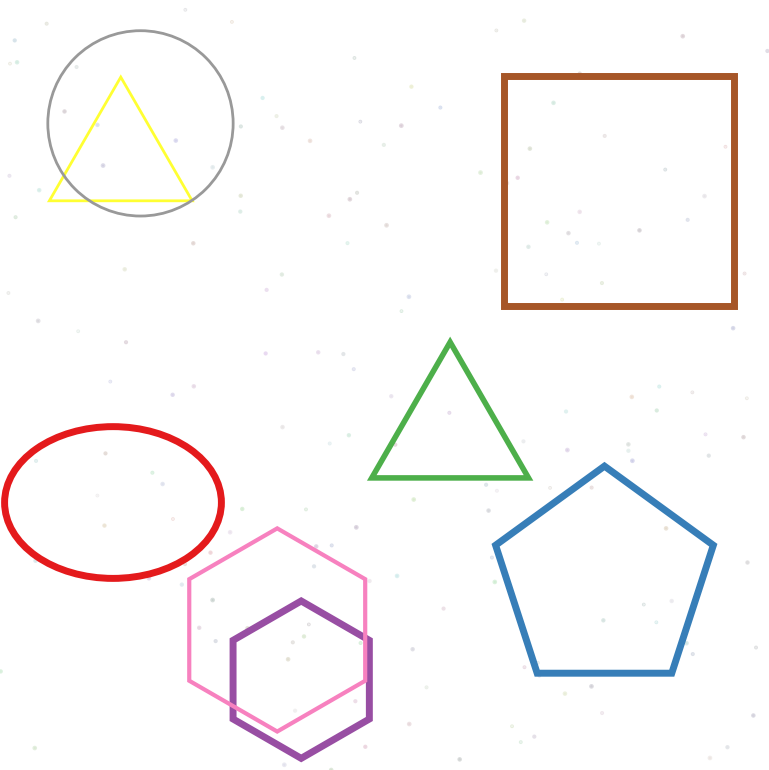[{"shape": "oval", "thickness": 2.5, "radius": 0.7, "center": [0.147, 0.347]}, {"shape": "pentagon", "thickness": 2.5, "radius": 0.74, "center": [0.785, 0.246]}, {"shape": "triangle", "thickness": 2, "radius": 0.59, "center": [0.585, 0.438]}, {"shape": "hexagon", "thickness": 2.5, "radius": 0.51, "center": [0.391, 0.117]}, {"shape": "triangle", "thickness": 1, "radius": 0.54, "center": [0.157, 0.793]}, {"shape": "square", "thickness": 2.5, "radius": 0.75, "center": [0.804, 0.752]}, {"shape": "hexagon", "thickness": 1.5, "radius": 0.66, "center": [0.36, 0.182]}, {"shape": "circle", "thickness": 1, "radius": 0.6, "center": [0.182, 0.84]}]